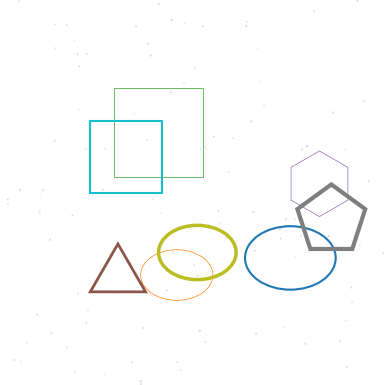[{"shape": "oval", "thickness": 1.5, "radius": 0.59, "center": [0.754, 0.33]}, {"shape": "oval", "thickness": 0.5, "radius": 0.47, "center": [0.459, 0.286]}, {"shape": "square", "thickness": 0.5, "radius": 0.58, "center": [0.411, 0.655]}, {"shape": "hexagon", "thickness": 0.5, "radius": 0.43, "center": [0.83, 0.523]}, {"shape": "triangle", "thickness": 2, "radius": 0.41, "center": [0.306, 0.283]}, {"shape": "pentagon", "thickness": 3, "radius": 0.46, "center": [0.861, 0.428]}, {"shape": "oval", "thickness": 2.5, "radius": 0.5, "center": [0.513, 0.344]}, {"shape": "square", "thickness": 1.5, "radius": 0.47, "center": [0.328, 0.593]}]